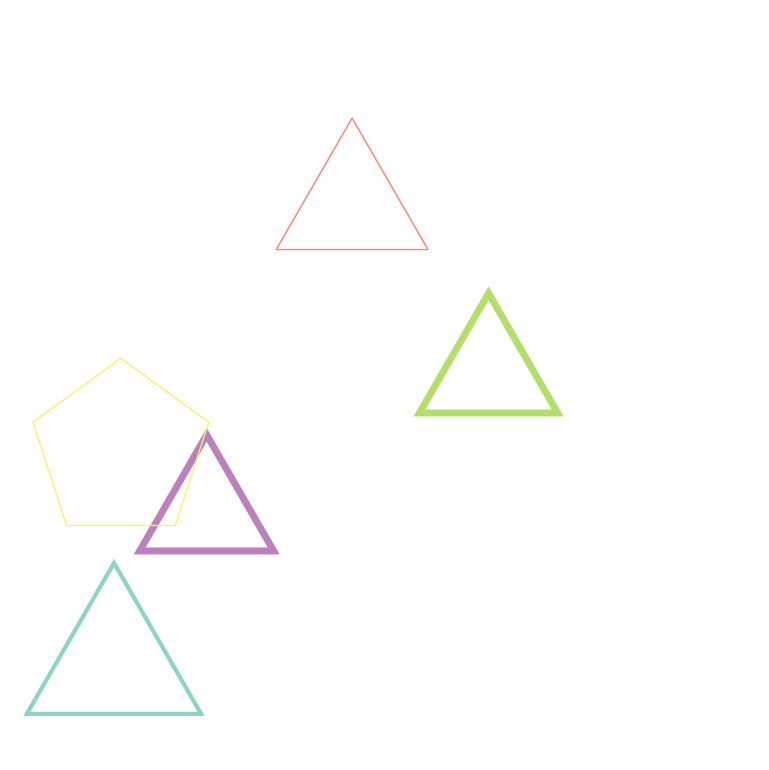[{"shape": "triangle", "thickness": 1.5, "radius": 0.65, "center": [0.148, 0.138]}, {"shape": "triangle", "thickness": 0.5, "radius": 0.57, "center": [0.457, 0.733]}, {"shape": "triangle", "thickness": 2.5, "radius": 0.52, "center": [0.634, 0.516]}, {"shape": "triangle", "thickness": 2.5, "radius": 0.5, "center": [0.268, 0.335]}, {"shape": "pentagon", "thickness": 0.5, "radius": 0.6, "center": [0.157, 0.415]}]